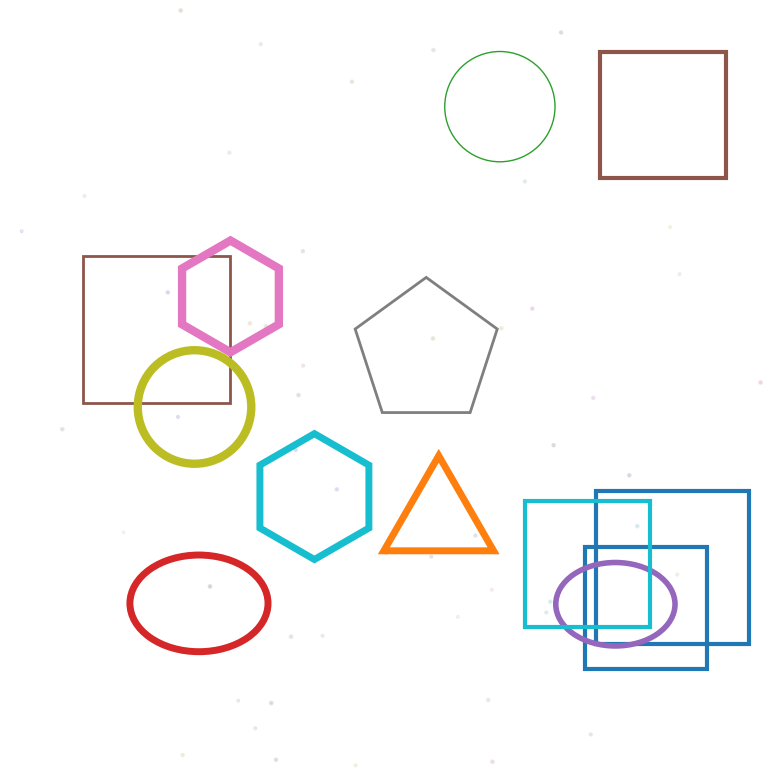[{"shape": "square", "thickness": 1.5, "radius": 0.4, "center": [0.839, 0.21]}, {"shape": "square", "thickness": 1.5, "radius": 0.5, "center": [0.873, 0.263]}, {"shape": "triangle", "thickness": 2.5, "radius": 0.41, "center": [0.57, 0.326]}, {"shape": "circle", "thickness": 0.5, "radius": 0.36, "center": [0.649, 0.861]}, {"shape": "oval", "thickness": 2.5, "radius": 0.45, "center": [0.258, 0.216]}, {"shape": "oval", "thickness": 2, "radius": 0.39, "center": [0.799, 0.215]}, {"shape": "square", "thickness": 1.5, "radius": 0.41, "center": [0.861, 0.85]}, {"shape": "square", "thickness": 1, "radius": 0.48, "center": [0.204, 0.572]}, {"shape": "hexagon", "thickness": 3, "radius": 0.36, "center": [0.299, 0.615]}, {"shape": "pentagon", "thickness": 1, "radius": 0.49, "center": [0.554, 0.543]}, {"shape": "circle", "thickness": 3, "radius": 0.37, "center": [0.253, 0.471]}, {"shape": "square", "thickness": 1.5, "radius": 0.41, "center": [0.763, 0.267]}, {"shape": "hexagon", "thickness": 2.5, "radius": 0.41, "center": [0.408, 0.355]}]